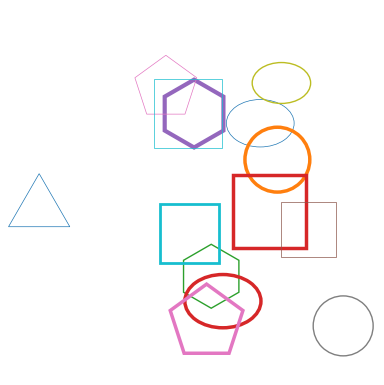[{"shape": "oval", "thickness": 0.5, "radius": 0.44, "center": [0.676, 0.68]}, {"shape": "triangle", "thickness": 0.5, "radius": 0.46, "center": [0.102, 0.457]}, {"shape": "circle", "thickness": 2.5, "radius": 0.42, "center": [0.72, 0.585]}, {"shape": "hexagon", "thickness": 1, "radius": 0.41, "center": [0.549, 0.282]}, {"shape": "square", "thickness": 2.5, "radius": 0.47, "center": [0.701, 0.451]}, {"shape": "oval", "thickness": 2.5, "radius": 0.49, "center": [0.579, 0.218]}, {"shape": "hexagon", "thickness": 3, "radius": 0.44, "center": [0.504, 0.705]}, {"shape": "square", "thickness": 0.5, "radius": 0.36, "center": [0.802, 0.405]}, {"shape": "pentagon", "thickness": 0.5, "radius": 0.42, "center": [0.431, 0.772]}, {"shape": "pentagon", "thickness": 2.5, "radius": 0.5, "center": [0.537, 0.163]}, {"shape": "circle", "thickness": 1, "radius": 0.39, "center": [0.891, 0.154]}, {"shape": "oval", "thickness": 1, "radius": 0.38, "center": [0.731, 0.784]}, {"shape": "square", "thickness": 2, "radius": 0.38, "center": [0.491, 0.393]}, {"shape": "square", "thickness": 0.5, "radius": 0.45, "center": [0.488, 0.706]}]